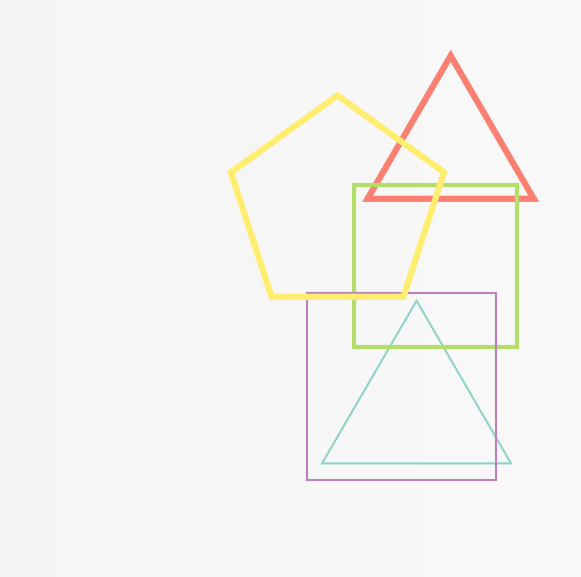[{"shape": "triangle", "thickness": 1, "radius": 0.94, "center": [0.717, 0.291]}, {"shape": "triangle", "thickness": 3, "radius": 0.83, "center": [0.775, 0.737]}, {"shape": "square", "thickness": 2, "radius": 0.7, "center": [0.749, 0.539]}, {"shape": "square", "thickness": 1, "radius": 0.81, "center": [0.691, 0.33]}, {"shape": "pentagon", "thickness": 3, "radius": 0.96, "center": [0.581, 0.641]}]